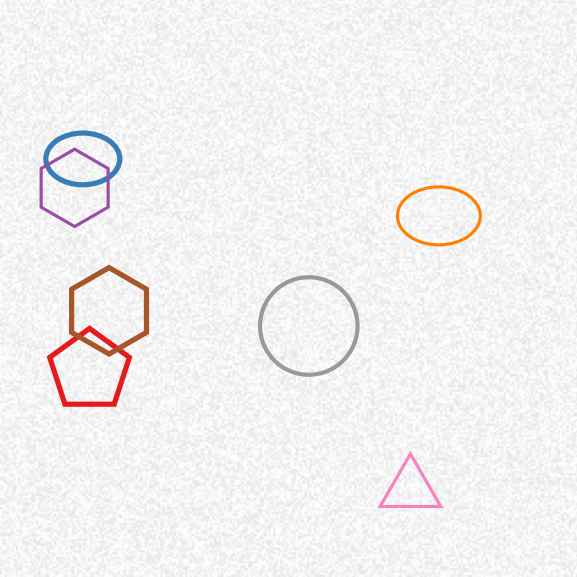[{"shape": "pentagon", "thickness": 2.5, "radius": 0.36, "center": [0.155, 0.358]}, {"shape": "oval", "thickness": 2.5, "radius": 0.32, "center": [0.143, 0.724]}, {"shape": "hexagon", "thickness": 1.5, "radius": 0.33, "center": [0.129, 0.674]}, {"shape": "oval", "thickness": 1.5, "radius": 0.36, "center": [0.76, 0.625]}, {"shape": "hexagon", "thickness": 2.5, "radius": 0.37, "center": [0.189, 0.461]}, {"shape": "triangle", "thickness": 1.5, "radius": 0.3, "center": [0.711, 0.152]}, {"shape": "circle", "thickness": 2, "radius": 0.42, "center": [0.535, 0.435]}]